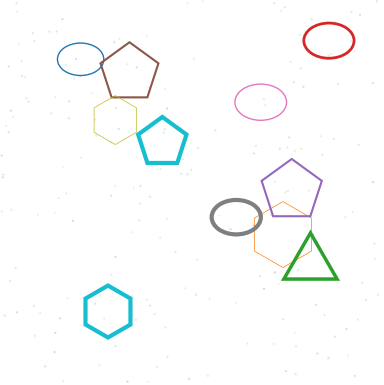[{"shape": "oval", "thickness": 1, "radius": 0.3, "center": [0.209, 0.846]}, {"shape": "hexagon", "thickness": 0.5, "radius": 0.43, "center": [0.735, 0.391]}, {"shape": "triangle", "thickness": 2.5, "radius": 0.4, "center": [0.806, 0.315]}, {"shape": "oval", "thickness": 2, "radius": 0.33, "center": [0.854, 0.894]}, {"shape": "pentagon", "thickness": 1.5, "radius": 0.41, "center": [0.758, 0.505]}, {"shape": "pentagon", "thickness": 1.5, "radius": 0.4, "center": [0.336, 0.811]}, {"shape": "oval", "thickness": 1, "radius": 0.34, "center": [0.677, 0.735]}, {"shape": "oval", "thickness": 3, "radius": 0.32, "center": [0.614, 0.436]}, {"shape": "hexagon", "thickness": 0.5, "radius": 0.32, "center": [0.299, 0.688]}, {"shape": "hexagon", "thickness": 3, "radius": 0.34, "center": [0.28, 0.191]}, {"shape": "pentagon", "thickness": 3, "radius": 0.33, "center": [0.422, 0.63]}]